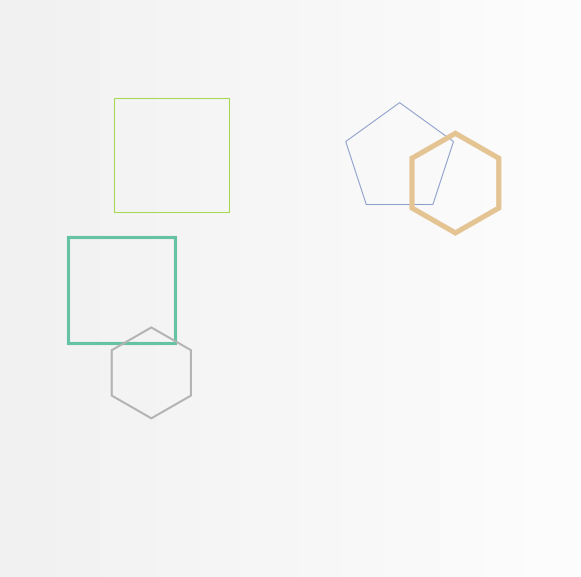[{"shape": "square", "thickness": 1.5, "radius": 0.46, "center": [0.209, 0.497]}, {"shape": "pentagon", "thickness": 0.5, "radius": 0.49, "center": [0.687, 0.724]}, {"shape": "square", "thickness": 0.5, "radius": 0.49, "center": [0.295, 0.732]}, {"shape": "hexagon", "thickness": 2.5, "radius": 0.43, "center": [0.783, 0.682]}, {"shape": "hexagon", "thickness": 1, "radius": 0.39, "center": [0.26, 0.353]}]